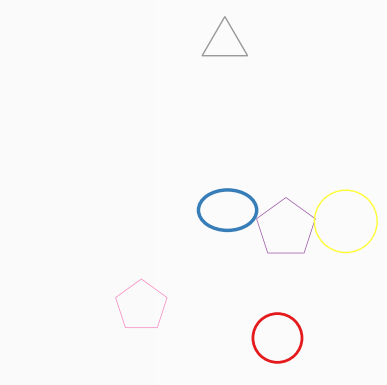[{"shape": "circle", "thickness": 2, "radius": 0.32, "center": [0.716, 0.122]}, {"shape": "oval", "thickness": 2.5, "radius": 0.38, "center": [0.587, 0.454]}, {"shape": "pentagon", "thickness": 0.5, "radius": 0.4, "center": [0.738, 0.407]}, {"shape": "circle", "thickness": 1, "radius": 0.4, "center": [0.892, 0.425]}, {"shape": "pentagon", "thickness": 0.5, "radius": 0.35, "center": [0.365, 0.205]}, {"shape": "triangle", "thickness": 1, "radius": 0.34, "center": [0.58, 0.889]}]